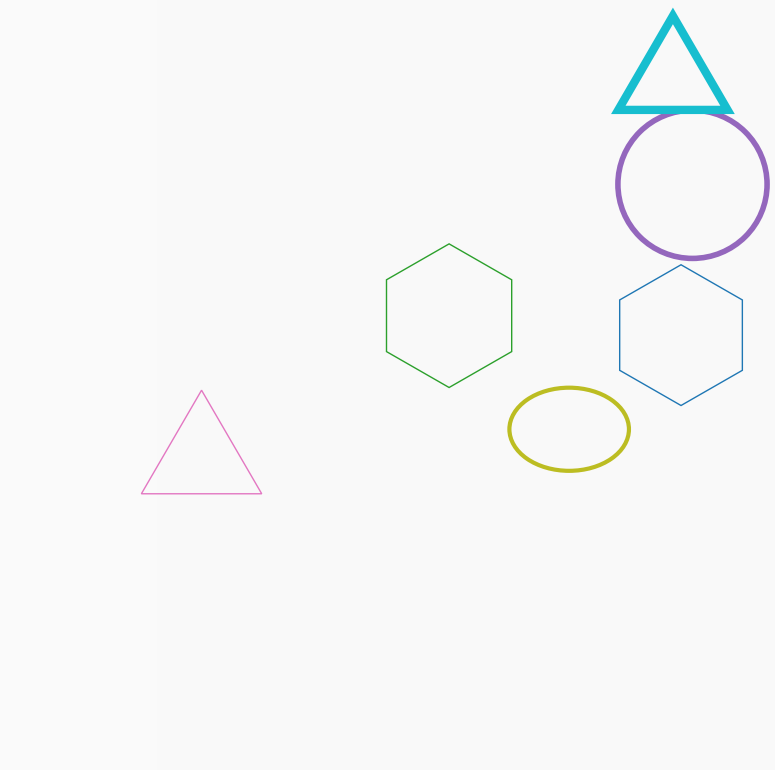[{"shape": "hexagon", "thickness": 0.5, "radius": 0.46, "center": [0.879, 0.565]}, {"shape": "hexagon", "thickness": 0.5, "radius": 0.47, "center": [0.579, 0.59]}, {"shape": "circle", "thickness": 2, "radius": 0.48, "center": [0.894, 0.761]}, {"shape": "triangle", "thickness": 0.5, "radius": 0.45, "center": [0.26, 0.404]}, {"shape": "oval", "thickness": 1.5, "radius": 0.39, "center": [0.734, 0.443]}, {"shape": "triangle", "thickness": 3, "radius": 0.41, "center": [0.868, 0.898]}]